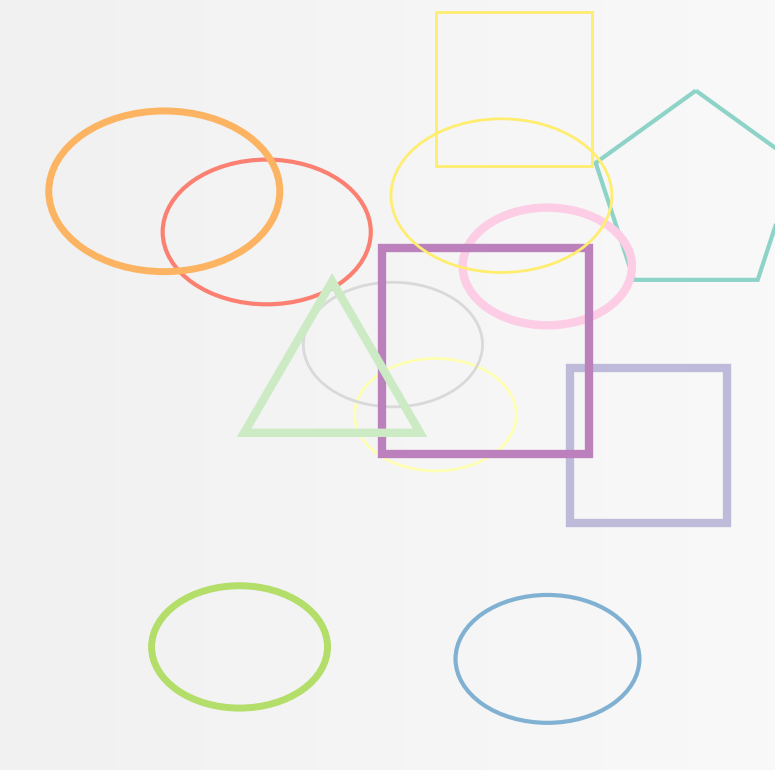[{"shape": "pentagon", "thickness": 1.5, "radius": 0.68, "center": [0.898, 0.746]}, {"shape": "oval", "thickness": 1, "radius": 0.52, "center": [0.562, 0.461]}, {"shape": "square", "thickness": 3, "radius": 0.51, "center": [0.837, 0.422]}, {"shape": "oval", "thickness": 1.5, "radius": 0.67, "center": [0.344, 0.699]}, {"shape": "oval", "thickness": 1.5, "radius": 0.59, "center": [0.706, 0.144]}, {"shape": "oval", "thickness": 2.5, "radius": 0.75, "center": [0.212, 0.752]}, {"shape": "oval", "thickness": 2.5, "radius": 0.57, "center": [0.309, 0.16]}, {"shape": "oval", "thickness": 3, "radius": 0.55, "center": [0.706, 0.654]}, {"shape": "oval", "thickness": 1, "radius": 0.58, "center": [0.507, 0.553]}, {"shape": "square", "thickness": 3, "radius": 0.67, "center": [0.627, 0.544]}, {"shape": "triangle", "thickness": 3, "radius": 0.66, "center": [0.429, 0.504]}, {"shape": "oval", "thickness": 1, "radius": 0.71, "center": [0.647, 0.746]}, {"shape": "square", "thickness": 1, "radius": 0.5, "center": [0.663, 0.885]}]